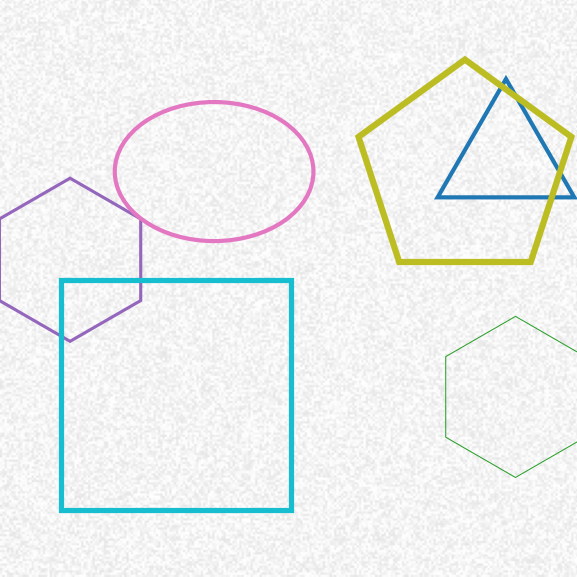[{"shape": "triangle", "thickness": 2, "radius": 0.68, "center": [0.876, 0.726]}, {"shape": "hexagon", "thickness": 0.5, "radius": 0.7, "center": [0.893, 0.312]}, {"shape": "hexagon", "thickness": 1.5, "radius": 0.71, "center": [0.121, 0.549]}, {"shape": "oval", "thickness": 2, "radius": 0.86, "center": [0.371, 0.702]}, {"shape": "pentagon", "thickness": 3, "radius": 0.97, "center": [0.805, 0.702]}, {"shape": "square", "thickness": 2.5, "radius": 1.0, "center": [0.305, 0.316]}]